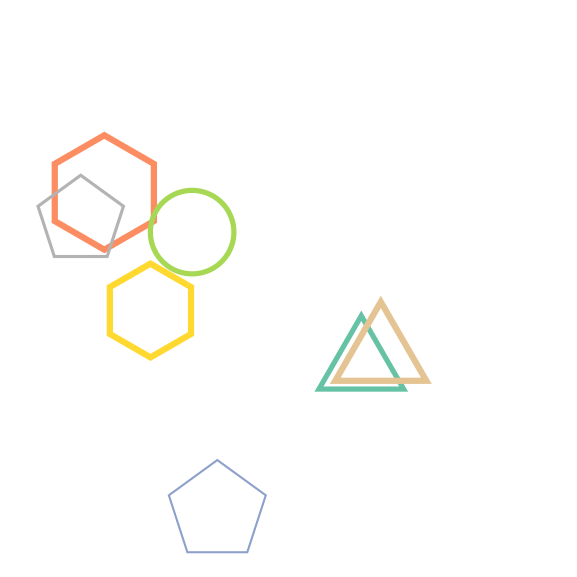[{"shape": "triangle", "thickness": 2.5, "radius": 0.42, "center": [0.626, 0.368]}, {"shape": "hexagon", "thickness": 3, "radius": 0.5, "center": [0.181, 0.666]}, {"shape": "pentagon", "thickness": 1, "radius": 0.44, "center": [0.376, 0.114]}, {"shape": "circle", "thickness": 2.5, "radius": 0.36, "center": [0.333, 0.597]}, {"shape": "hexagon", "thickness": 3, "radius": 0.41, "center": [0.261, 0.461]}, {"shape": "triangle", "thickness": 3, "radius": 0.46, "center": [0.659, 0.385]}, {"shape": "pentagon", "thickness": 1.5, "radius": 0.39, "center": [0.14, 0.618]}]